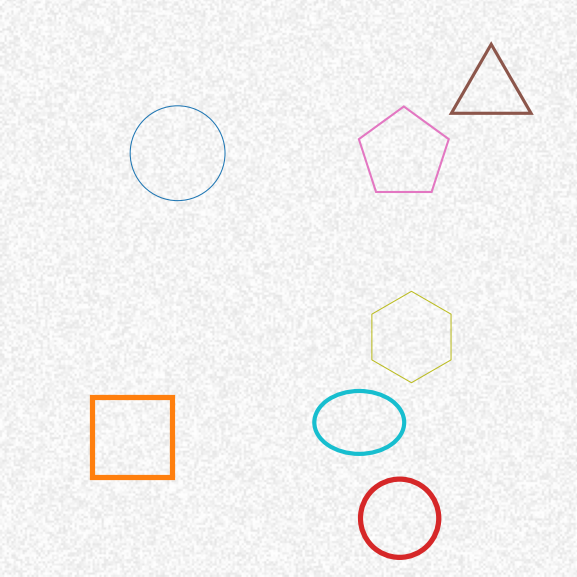[{"shape": "circle", "thickness": 0.5, "radius": 0.41, "center": [0.308, 0.734]}, {"shape": "square", "thickness": 2.5, "radius": 0.34, "center": [0.229, 0.243]}, {"shape": "circle", "thickness": 2.5, "radius": 0.34, "center": [0.692, 0.102]}, {"shape": "triangle", "thickness": 1.5, "radius": 0.4, "center": [0.851, 0.843]}, {"shape": "pentagon", "thickness": 1, "radius": 0.41, "center": [0.699, 0.733]}, {"shape": "hexagon", "thickness": 0.5, "radius": 0.4, "center": [0.712, 0.416]}, {"shape": "oval", "thickness": 2, "radius": 0.39, "center": [0.622, 0.268]}]